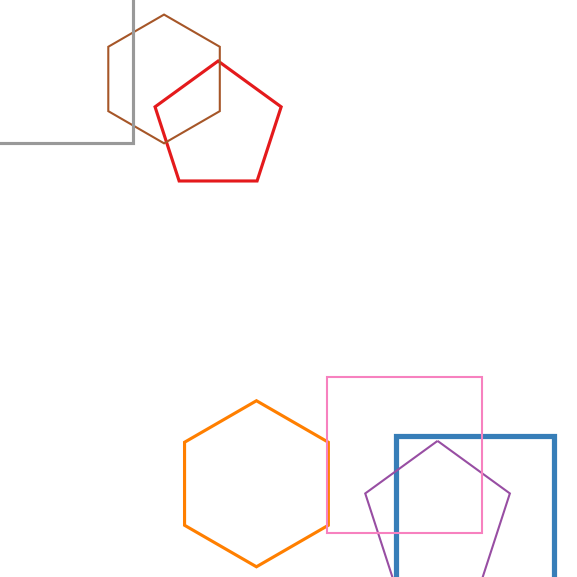[{"shape": "pentagon", "thickness": 1.5, "radius": 0.57, "center": [0.378, 0.779]}, {"shape": "square", "thickness": 2.5, "radius": 0.69, "center": [0.823, 0.107]}, {"shape": "pentagon", "thickness": 1, "radius": 0.66, "center": [0.758, 0.104]}, {"shape": "hexagon", "thickness": 1.5, "radius": 0.72, "center": [0.444, 0.161]}, {"shape": "hexagon", "thickness": 1, "radius": 0.56, "center": [0.284, 0.862]}, {"shape": "square", "thickness": 1, "radius": 0.67, "center": [0.7, 0.211]}, {"shape": "square", "thickness": 1.5, "radius": 0.63, "center": [0.103, 0.878]}]